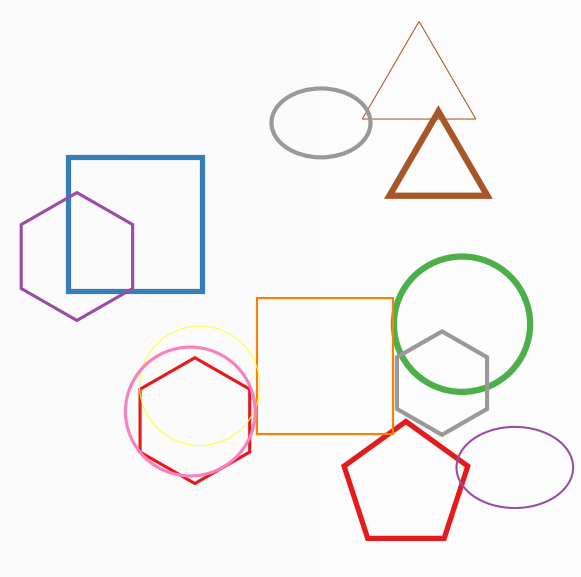[{"shape": "hexagon", "thickness": 1.5, "radius": 0.54, "center": [0.335, 0.271]}, {"shape": "pentagon", "thickness": 2.5, "radius": 0.56, "center": [0.698, 0.157]}, {"shape": "square", "thickness": 2.5, "radius": 0.58, "center": [0.232, 0.611]}, {"shape": "circle", "thickness": 3, "radius": 0.59, "center": [0.795, 0.438]}, {"shape": "hexagon", "thickness": 1.5, "radius": 0.55, "center": [0.132, 0.555]}, {"shape": "oval", "thickness": 1, "radius": 0.5, "center": [0.886, 0.19]}, {"shape": "square", "thickness": 1, "radius": 0.59, "center": [0.559, 0.365]}, {"shape": "circle", "thickness": 0.5, "radius": 0.52, "center": [0.344, 0.331]}, {"shape": "triangle", "thickness": 0.5, "radius": 0.56, "center": [0.721, 0.849]}, {"shape": "triangle", "thickness": 3, "radius": 0.49, "center": [0.754, 0.709]}, {"shape": "circle", "thickness": 1.5, "radius": 0.56, "center": [0.327, 0.287]}, {"shape": "oval", "thickness": 2, "radius": 0.43, "center": [0.552, 0.786]}, {"shape": "hexagon", "thickness": 2, "radius": 0.45, "center": [0.76, 0.336]}]